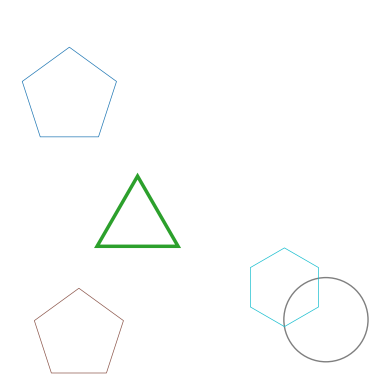[{"shape": "pentagon", "thickness": 0.5, "radius": 0.64, "center": [0.18, 0.749]}, {"shape": "triangle", "thickness": 2.5, "radius": 0.61, "center": [0.357, 0.421]}, {"shape": "pentagon", "thickness": 0.5, "radius": 0.61, "center": [0.205, 0.13]}, {"shape": "circle", "thickness": 1, "radius": 0.55, "center": [0.847, 0.17]}, {"shape": "hexagon", "thickness": 0.5, "radius": 0.51, "center": [0.739, 0.254]}]